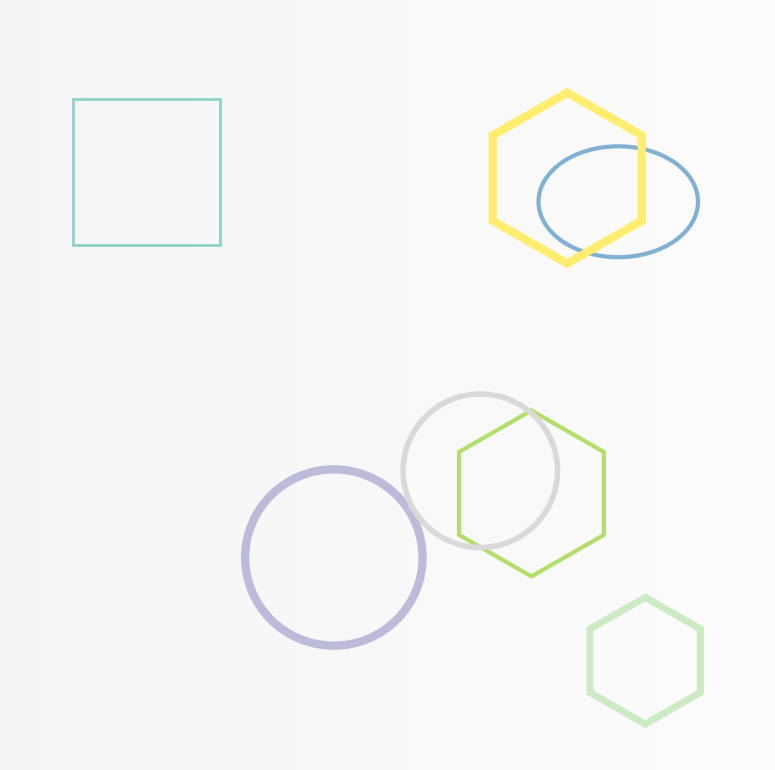[{"shape": "square", "thickness": 1, "radius": 0.47, "center": [0.189, 0.776]}, {"shape": "circle", "thickness": 3, "radius": 0.57, "center": [0.431, 0.276]}, {"shape": "oval", "thickness": 1.5, "radius": 0.51, "center": [0.798, 0.738]}, {"shape": "hexagon", "thickness": 1.5, "radius": 0.54, "center": [0.686, 0.359]}, {"shape": "circle", "thickness": 2, "radius": 0.5, "center": [0.62, 0.389]}, {"shape": "hexagon", "thickness": 2.5, "radius": 0.41, "center": [0.833, 0.142]}, {"shape": "hexagon", "thickness": 3, "radius": 0.55, "center": [0.732, 0.769]}]